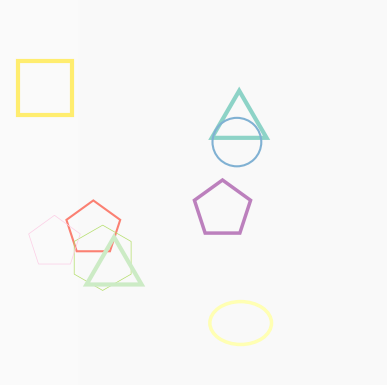[{"shape": "triangle", "thickness": 3, "radius": 0.41, "center": [0.617, 0.683]}, {"shape": "oval", "thickness": 2.5, "radius": 0.4, "center": [0.621, 0.161]}, {"shape": "pentagon", "thickness": 1.5, "radius": 0.36, "center": [0.241, 0.406]}, {"shape": "circle", "thickness": 1.5, "radius": 0.31, "center": [0.611, 0.631]}, {"shape": "hexagon", "thickness": 0.5, "radius": 0.42, "center": [0.265, 0.33]}, {"shape": "pentagon", "thickness": 0.5, "radius": 0.35, "center": [0.141, 0.371]}, {"shape": "pentagon", "thickness": 2.5, "radius": 0.38, "center": [0.574, 0.456]}, {"shape": "triangle", "thickness": 3, "radius": 0.41, "center": [0.294, 0.302]}, {"shape": "square", "thickness": 3, "radius": 0.35, "center": [0.116, 0.77]}]